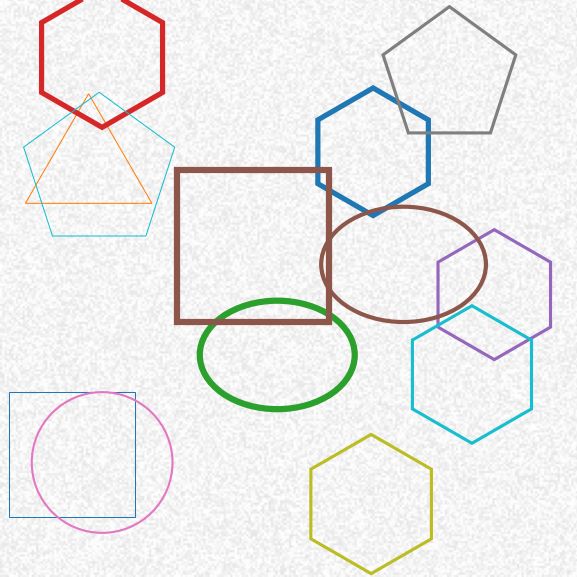[{"shape": "square", "thickness": 0.5, "radius": 0.54, "center": [0.125, 0.212]}, {"shape": "hexagon", "thickness": 2.5, "radius": 0.55, "center": [0.646, 0.736]}, {"shape": "triangle", "thickness": 0.5, "radius": 0.63, "center": [0.153, 0.71]}, {"shape": "oval", "thickness": 3, "radius": 0.67, "center": [0.48, 0.385]}, {"shape": "hexagon", "thickness": 2.5, "radius": 0.6, "center": [0.177, 0.9]}, {"shape": "hexagon", "thickness": 1.5, "radius": 0.56, "center": [0.856, 0.489]}, {"shape": "oval", "thickness": 2, "radius": 0.71, "center": [0.699, 0.541]}, {"shape": "square", "thickness": 3, "radius": 0.65, "center": [0.438, 0.573]}, {"shape": "circle", "thickness": 1, "radius": 0.61, "center": [0.177, 0.198]}, {"shape": "pentagon", "thickness": 1.5, "radius": 0.6, "center": [0.778, 0.867]}, {"shape": "hexagon", "thickness": 1.5, "radius": 0.6, "center": [0.643, 0.126]}, {"shape": "pentagon", "thickness": 0.5, "radius": 0.69, "center": [0.172, 0.702]}, {"shape": "hexagon", "thickness": 1.5, "radius": 0.6, "center": [0.817, 0.351]}]